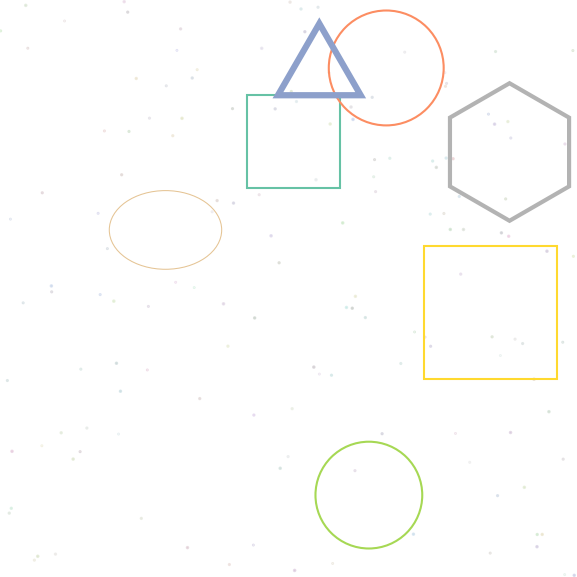[{"shape": "square", "thickness": 1, "radius": 0.4, "center": [0.509, 0.755]}, {"shape": "circle", "thickness": 1, "radius": 0.5, "center": [0.669, 0.881]}, {"shape": "triangle", "thickness": 3, "radius": 0.41, "center": [0.553, 0.876]}, {"shape": "circle", "thickness": 1, "radius": 0.46, "center": [0.639, 0.142]}, {"shape": "square", "thickness": 1, "radius": 0.57, "center": [0.85, 0.458]}, {"shape": "oval", "thickness": 0.5, "radius": 0.49, "center": [0.287, 0.601]}, {"shape": "hexagon", "thickness": 2, "radius": 0.6, "center": [0.882, 0.736]}]